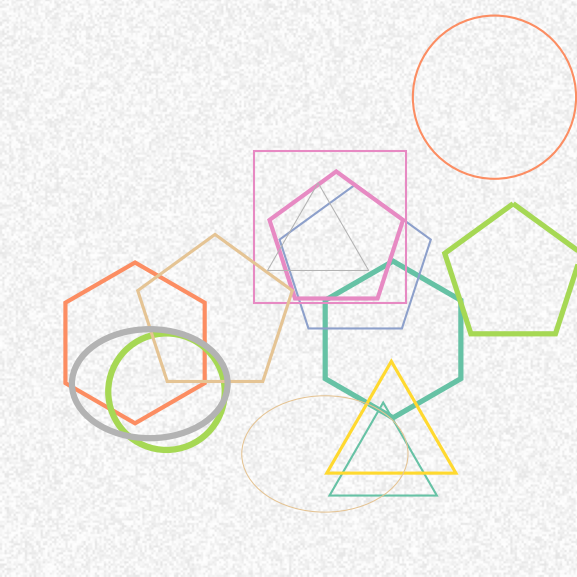[{"shape": "hexagon", "thickness": 2.5, "radius": 0.68, "center": [0.681, 0.411]}, {"shape": "triangle", "thickness": 1, "radius": 0.54, "center": [0.664, 0.195]}, {"shape": "circle", "thickness": 1, "radius": 0.71, "center": [0.856, 0.831]}, {"shape": "hexagon", "thickness": 2, "radius": 0.7, "center": [0.234, 0.405]}, {"shape": "pentagon", "thickness": 1, "radius": 0.69, "center": [0.615, 0.542]}, {"shape": "pentagon", "thickness": 2, "radius": 0.61, "center": [0.582, 0.581]}, {"shape": "square", "thickness": 1, "radius": 0.66, "center": [0.571, 0.606]}, {"shape": "circle", "thickness": 3, "radius": 0.5, "center": [0.288, 0.321]}, {"shape": "pentagon", "thickness": 2.5, "radius": 0.62, "center": [0.889, 0.522]}, {"shape": "triangle", "thickness": 1.5, "radius": 0.65, "center": [0.678, 0.244]}, {"shape": "pentagon", "thickness": 1.5, "radius": 0.7, "center": [0.372, 0.452]}, {"shape": "oval", "thickness": 0.5, "radius": 0.72, "center": [0.563, 0.213]}, {"shape": "oval", "thickness": 3, "radius": 0.67, "center": [0.259, 0.335]}, {"shape": "triangle", "thickness": 0.5, "radius": 0.51, "center": [0.551, 0.581]}]